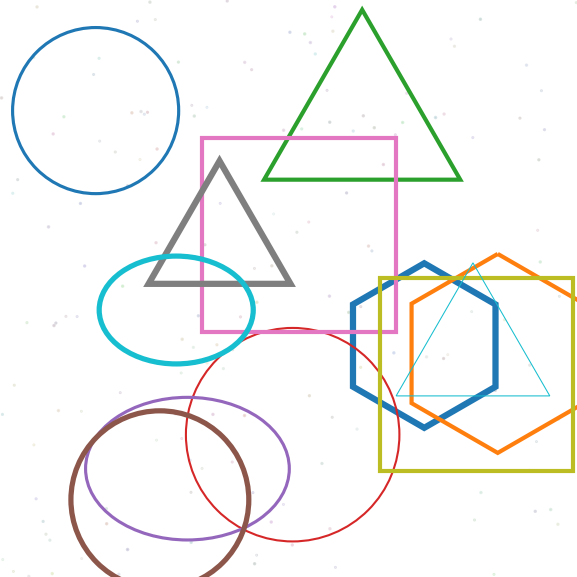[{"shape": "hexagon", "thickness": 3, "radius": 0.71, "center": [0.735, 0.401]}, {"shape": "circle", "thickness": 1.5, "radius": 0.72, "center": [0.166, 0.808]}, {"shape": "hexagon", "thickness": 2, "radius": 0.86, "center": [0.862, 0.387]}, {"shape": "triangle", "thickness": 2, "radius": 0.98, "center": [0.627, 0.786]}, {"shape": "circle", "thickness": 1, "radius": 0.92, "center": [0.507, 0.246]}, {"shape": "oval", "thickness": 1.5, "radius": 0.88, "center": [0.325, 0.188]}, {"shape": "circle", "thickness": 2.5, "radius": 0.77, "center": [0.277, 0.134]}, {"shape": "square", "thickness": 2, "radius": 0.84, "center": [0.517, 0.592]}, {"shape": "triangle", "thickness": 3, "radius": 0.71, "center": [0.38, 0.579]}, {"shape": "square", "thickness": 2, "radius": 0.84, "center": [0.825, 0.351]}, {"shape": "triangle", "thickness": 0.5, "radius": 0.77, "center": [0.819, 0.39]}, {"shape": "oval", "thickness": 2.5, "radius": 0.67, "center": [0.305, 0.462]}]